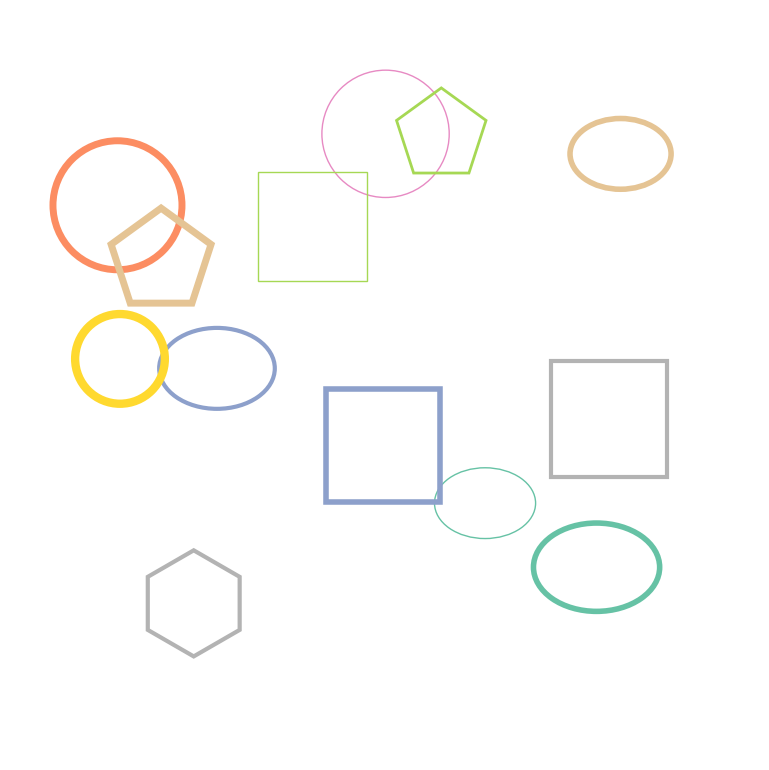[{"shape": "oval", "thickness": 2, "radius": 0.41, "center": [0.775, 0.263]}, {"shape": "oval", "thickness": 0.5, "radius": 0.33, "center": [0.63, 0.347]}, {"shape": "circle", "thickness": 2.5, "radius": 0.42, "center": [0.153, 0.733]}, {"shape": "oval", "thickness": 1.5, "radius": 0.38, "center": [0.282, 0.522]}, {"shape": "square", "thickness": 2, "radius": 0.37, "center": [0.498, 0.421]}, {"shape": "circle", "thickness": 0.5, "radius": 0.41, "center": [0.501, 0.826]}, {"shape": "pentagon", "thickness": 1, "radius": 0.31, "center": [0.573, 0.825]}, {"shape": "square", "thickness": 0.5, "radius": 0.36, "center": [0.406, 0.706]}, {"shape": "circle", "thickness": 3, "radius": 0.29, "center": [0.156, 0.534]}, {"shape": "oval", "thickness": 2, "radius": 0.33, "center": [0.806, 0.8]}, {"shape": "pentagon", "thickness": 2.5, "radius": 0.34, "center": [0.209, 0.661]}, {"shape": "hexagon", "thickness": 1.5, "radius": 0.34, "center": [0.252, 0.216]}, {"shape": "square", "thickness": 1.5, "radius": 0.38, "center": [0.791, 0.456]}]